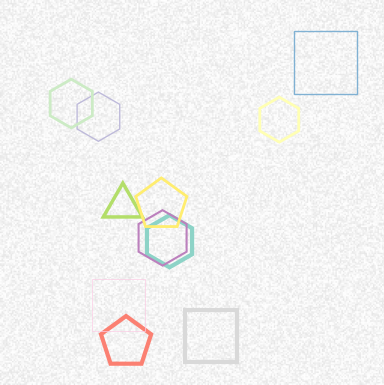[{"shape": "hexagon", "thickness": 3, "radius": 0.34, "center": [0.44, 0.373]}, {"shape": "hexagon", "thickness": 2, "radius": 0.29, "center": [0.725, 0.689]}, {"shape": "hexagon", "thickness": 1, "radius": 0.32, "center": [0.256, 0.697]}, {"shape": "pentagon", "thickness": 3, "radius": 0.34, "center": [0.327, 0.111]}, {"shape": "square", "thickness": 1, "radius": 0.41, "center": [0.845, 0.838]}, {"shape": "triangle", "thickness": 2.5, "radius": 0.29, "center": [0.319, 0.466]}, {"shape": "square", "thickness": 0.5, "radius": 0.34, "center": [0.308, 0.207]}, {"shape": "square", "thickness": 3, "radius": 0.34, "center": [0.548, 0.128]}, {"shape": "hexagon", "thickness": 1.5, "radius": 0.36, "center": [0.422, 0.382]}, {"shape": "hexagon", "thickness": 2, "radius": 0.32, "center": [0.185, 0.731]}, {"shape": "pentagon", "thickness": 2, "radius": 0.35, "center": [0.419, 0.468]}]